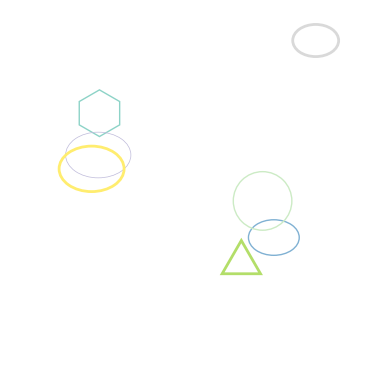[{"shape": "hexagon", "thickness": 1, "radius": 0.3, "center": [0.258, 0.706]}, {"shape": "oval", "thickness": 0.5, "radius": 0.42, "center": [0.255, 0.597]}, {"shape": "oval", "thickness": 1, "radius": 0.33, "center": [0.711, 0.383]}, {"shape": "triangle", "thickness": 2, "radius": 0.29, "center": [0.627, 0.318]}, {"shape": "oval", "thickness": 2, "radius": 0.3, "center": [0.82, 0.895]}, {"shape": "circle", "thickness": 1, "radius": 0.38, "center": [0.682, 0.478]}, {"shape": "oval", "thickness": 2, "radius": 0.42, "center": [0.238, 0.561]}]